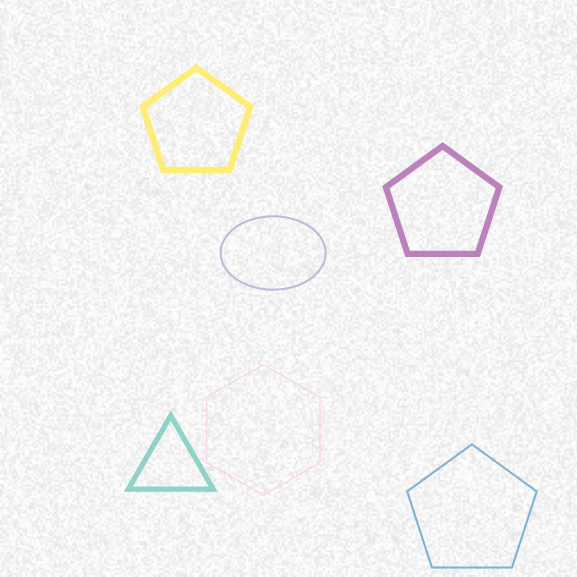[{"shape": "triangle", "thickness": 2.5, "radius": 0.42, "center": [0.296, 0.195]}, {"shape": "oval", "thickness": 1, "radius": 0.45, "center": [0.473, 0.561]}, {"shape": "pentagon", "thickness": 1, "radius": 0.59, "center": [0.817, 0.112]}, {"shape": "hexagon", "thickness": 0.5, "radius": 0.57, "center": [0.456, 0.255]}, {"shape": "pentagon", "thickness": 3, "radius": 0.52, "center": [0.766, 0.643]}, {"shape": "pentagon", "thickness": 3, "radius": 0.49, "center": [0.34, 0.784]}]